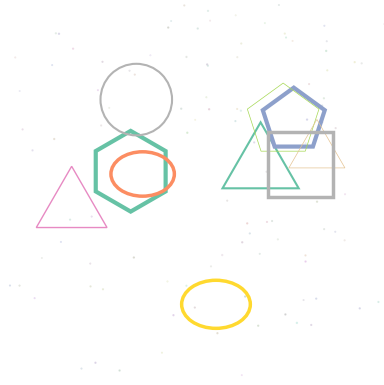[{"shape": "hexagon", "thickness": 3, "radius": 0.52, "center": [0.339, 0.555]}, {"shape": "triangle", "thickness": 1.5, "radius": 0.57, "center": [0.677, 0.568]}, {"shape": "oval", "thickness": 2.5, "radius": 0.41, "center": [0.371, 0.548]}, {"shape": "pentagon", "thickness": 3, "radius": 0.42, "center": [0.763, 0.688]}, {"shape": "triangle", "thickness": 1, "radius": 0.53, "center": [0.186, 0.462]}, {"shape": "pentagon", "thickness": 0.5, "radius": 0.49, "center": [0.735, 0.686]}, {"shape": "oval", "thickness": 2.5, "radius": 0.45, "center": [0.561, 0.21]}, {"shape": "triangle", "thickness": 0.5, "radius": 0.42, "center": [0.823, 0.606]}, {"shape": "square", "thickness": 2.5, "radius": 0.42, "center": [0.78, 0.573]}, {"shape": "circle", "thickness": 1.5, "radius": 0.46, "center": [0.354, 0.741]}]